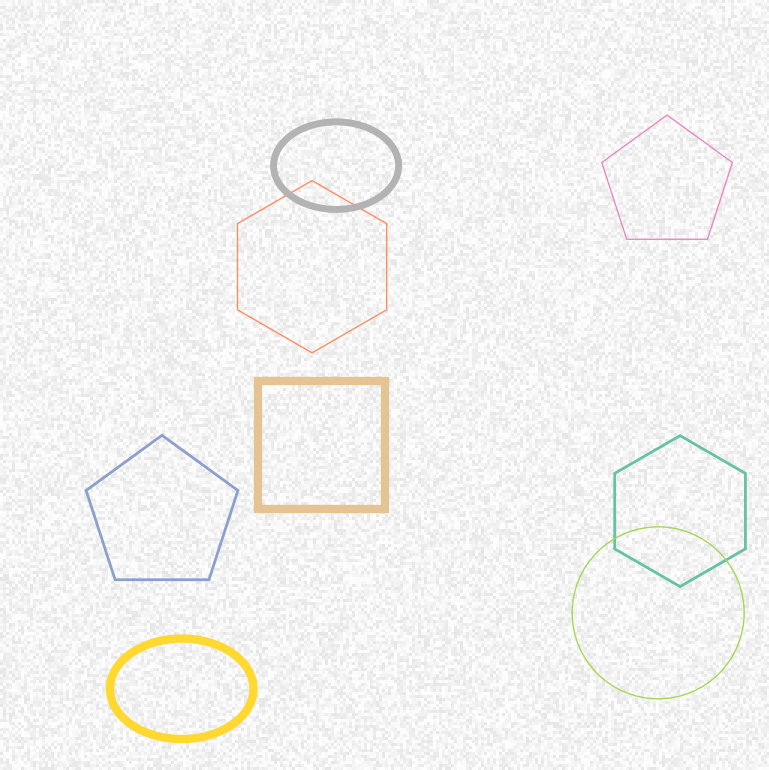[{"shape": "hexagon", "thickness": 1, "radius": 0.49, "center": [0.883, 0.336]}, {"shape": "hexagon", "thickness": 0.5, "radius": 0.56, "center": [0.405, 0.654]}, {"shape": "pentagon", "thickness": 1, "radius": 0.52, "center": [0.21, 0.331]}, {"shape": "pentagon", "thickness": 0.5, "radius": 0.45, "center": [0.866, 0.761]}, {"shape": "circle", "thickness": 0.5, "radius": 0.56, "center": [0.855, 0.204]}, {"shape": "oval", "thickness": 3, "radius": 0.47, "center": [0.236, 0.105]}, {"shape": "square", "thickness": 3, "radius": 0.41, "center": [0.418, 0.422]}, {"shape": "oval", "thickness": 2.5, "radius": 0.41, "center": [0.437, 0.785]}]